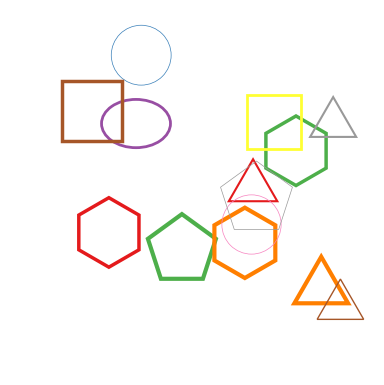[{"shape": "hexagon", "thickness": 2.5, "radius": 0.45, "center": [0.283, 0.396]}, {"shape": "triangle", "thickness": 1.5, "radius": 0.36, "center": [0.657, 0.514]}, {"shape": "circle", "thickness": 0.5, "radius": 0.39, "center": [0.367, 0.857]}, {"shape": "hexagon", "thickness": 2.5, "radius": 0.45, "center": [0.769, 0.608]}, {"shape": "pentagon", "thickness": 3, "radius": 0.46, "center": [0.472, 0.351]}, {"shape": "oval", "thickness": 2, "radius": 0.45, "center": [0.353, 0.679]}, {"shape": "triangle", "thickness": 3, "radius": 0.4, "center": [0.834, 0.252]}, {"shape": "hexagon", "thickness": 3, "radius": 0.46, "center": [0.636, 0.369]}, {"shape": "square", "thickness": 2, "radius": 0.35, "center": [0.713, 0.684]}, {"shape": "square", "thickness": 2.5, "radius": 0.39, "center": [0.238, 0.711]}, {"shape": "triangle", "thickness": 1, "radius": 0.35, "center": [0.884, 0.205]}, {"shape": "circle", "thickness": 0.5, "radius": 0.38, "center": [0.653, 0.417]}, {"shape": "triangle", "thickness": 1.5, "radius": 0.35, "center": [0.865, 0.679]}, {"shape": "pentagon", "thickness": 0.5, "radius": 0.49, "center": [0.666, 0.483]}]